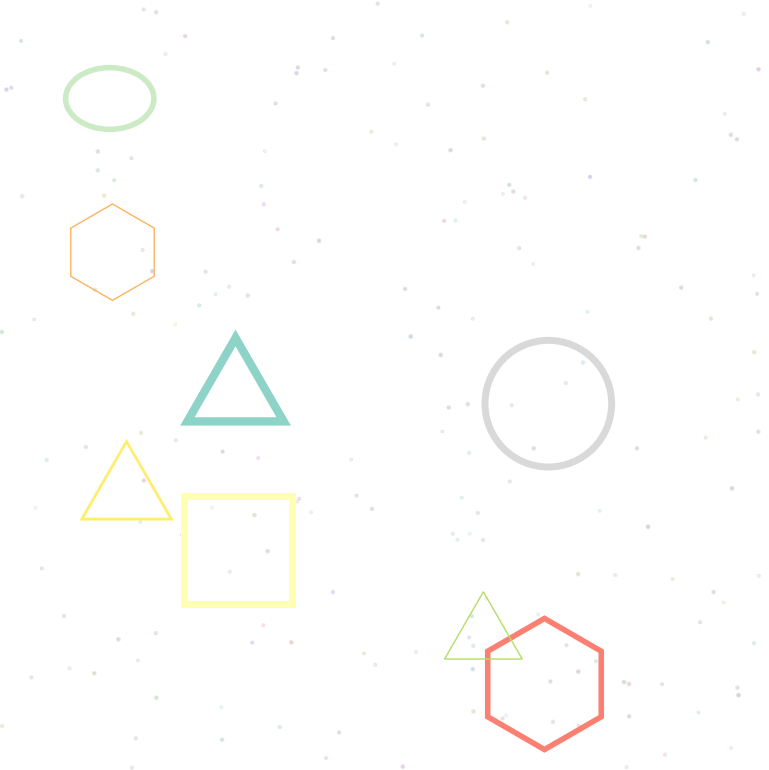[{"shape": "triangle", "thickness": 3, "radius": 0.36, "center": [0.306, 0.489]}, {"shape": "square", "thickness": 2.5, "radius": 0.35, "center": [0.309, 0.286]}, {"shape": "hexagon", "thickness": 2, "radius": 0.43, "center": [0.707, 0.112]}, {"shape": "hexagon", "thickness": 0.5, "radius": 0.31, "center": [0.146, 0.673]}, {"shape": "triangle", "thickness": 0.5, "radius": 0.29, "center": [0.628, 0.173]}, {"shape": "circle", "thickness": 2.5, "radius": 0.41, "center": [0.712, 0.476]}, {"shape": "oval", "thickness": 2, "radius": 0.29, "center": [0.143, 0.872]}, {"shape": "triangle", "thickness": 1, "radius": 0.34, "center": [0.164, 0.359]}]